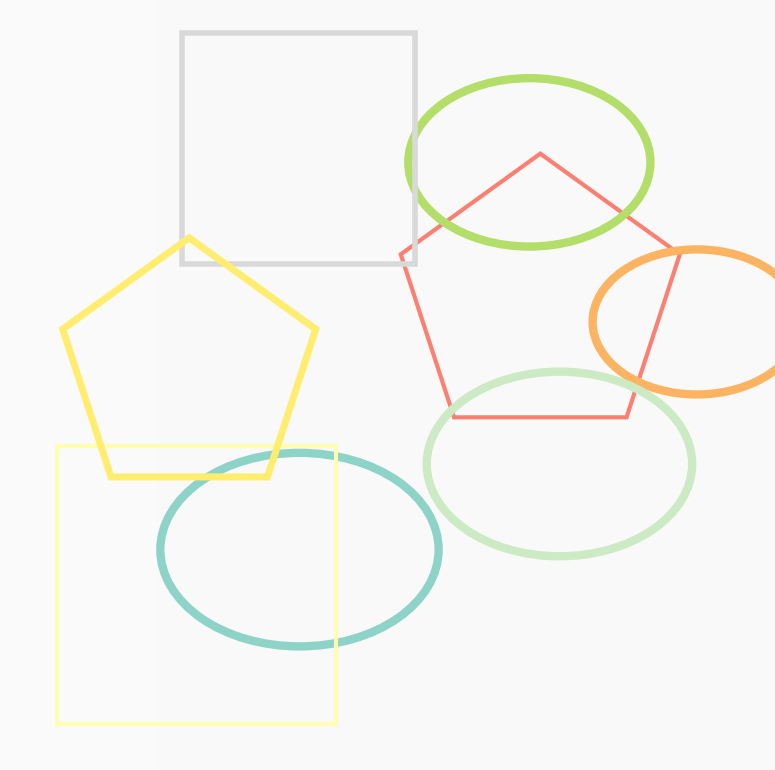[{"shape": "oval", "thickness": 3, "radius": 0.9, "center": [0.386, 0.286]}, {"shape": "square", "thickness": 1.5, "radius": 0.9, "center": [0.253, 0.24]}, {"shape": "pentagon", "thickness": 1.5, "radius": 0.95, "center": [0.697, 0.611]}, {"shape": "oval", "thickness": 3, "radius": 0.67, "center": [0.899, 0.582]}, {"shape": "oval", "thickness": 3, "radius": 0.78, "center": [0.683, 0.789]}, {"shape": "square", "thickness": 2, "radius": 0.75, "center": [0.386, 0.807]}, {"shape": "oval", "thickness": 3, "radius": 0.86, "center": [0.722, 0.397]}, {"shape": "pentagon", "thickness": 2.5, "radius": 0.86, "center": [0.244, 0.519]}]